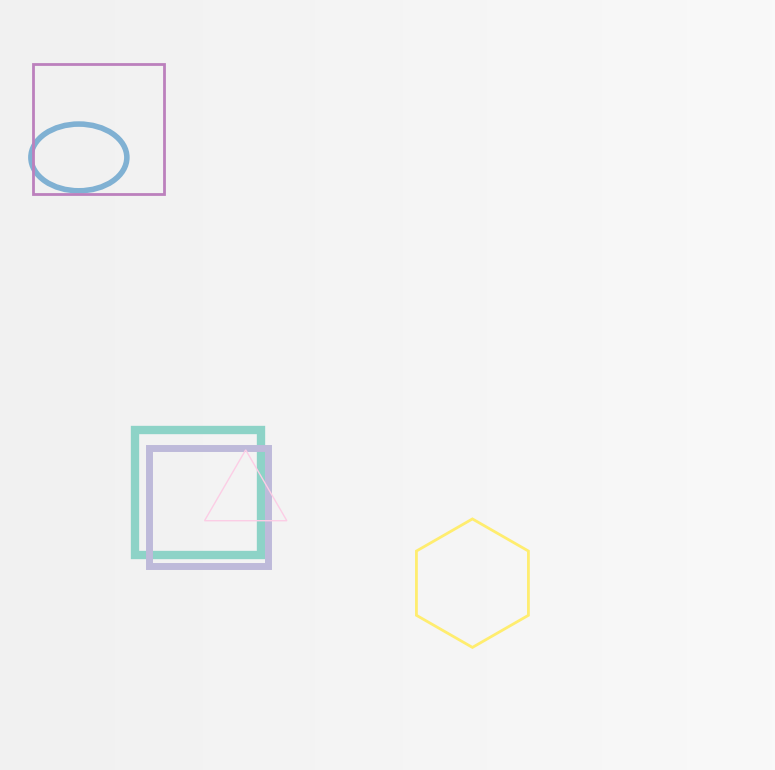[{"shape": "square", "thickness": 3, "radius": 0.41, "center": [0.256, 0.36]}, {"shape": "square", "thickness": 2.5, "radius": 0.38, "center": [0.269, 0.341]}, {"shape": "oval", "thickness": 2, "radius": 0.31, "center": [0.102, 0.796]}, {"shape": "triangle", "thickness": 0.5, "radius": 0.31, "center": [0.317, 0.354]}, {"shape": "square", "thickness": 1, "radius": 0.42, "center": [0.127, 0.832]}, {"shape": "hexagon", "thickness": 1, "radius": 0.42, "center": [0.61, 0.243]}]